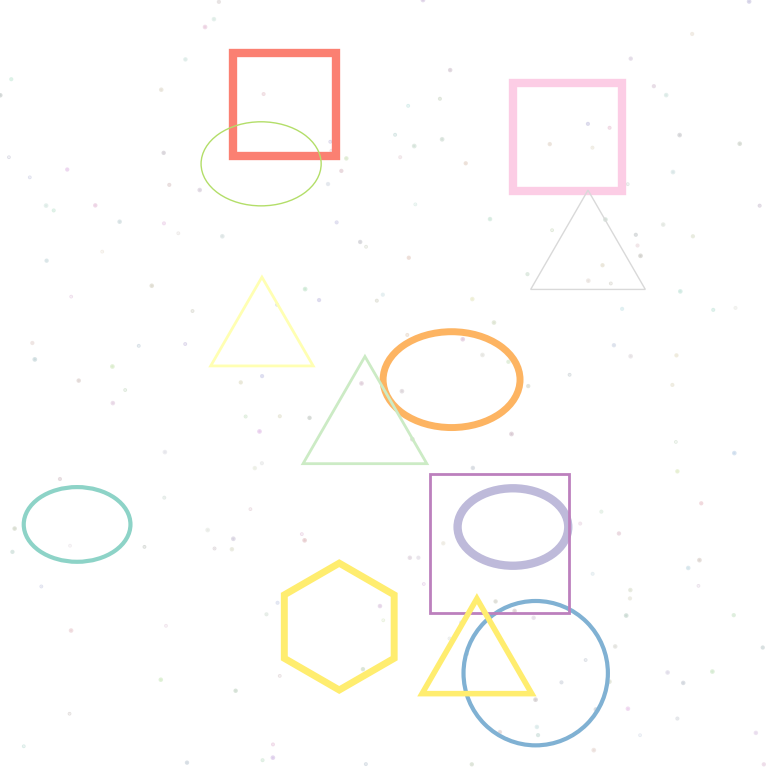[{"shape": "oval", "thickness": 1.5, "radius": 0.35, "center": [0.1, 0.319]}, {"shape": "triangle", "thickness": 1, "radius": 0.38, "center": [0.34, 0.563]}, {"shape": "oval", "thickness": 3, "radius": 0.36, "center": [0.666, 0.316]}, {"shape": "square", "thickness": 3, "radius": 0.33, "center": [0.37, 0.865]}, {"shape": "circle", "thickness": 1.5, "radius": 0.47, "center": [0.696, 0.126]}, {"shape": "oval", "thickness": 2.5, "radius": 0.44, "center": [0.586, 0.507]}, {"shape": "oval", "thickness": 0.5, "radius": 0.39, "center": [0.339, 0.787]}, {"shape": "square", "thickness": 3, "radius": 0.35, "center": [0.737, 0.822]}, {"shape": "triangle", "thickness": 0.5, "radius": 0.43, "center": [0.764, 0.667]}, {"shape": "square", "thickness": 1, "radius": 0.45, "center": [0.648, 0.294]}, {"shape": "triangle", "thickness": 1, "radius": 0.46, "center": [0.474, 0.444]}, {"shape": "hexagon", "thickness": 2.5, "radius": 0.41, "center": [0.441, 0.186]}, {"shape": "triangle", "thickness": 2, "radius": 0.41, "center": [0.619, 0.14]}]